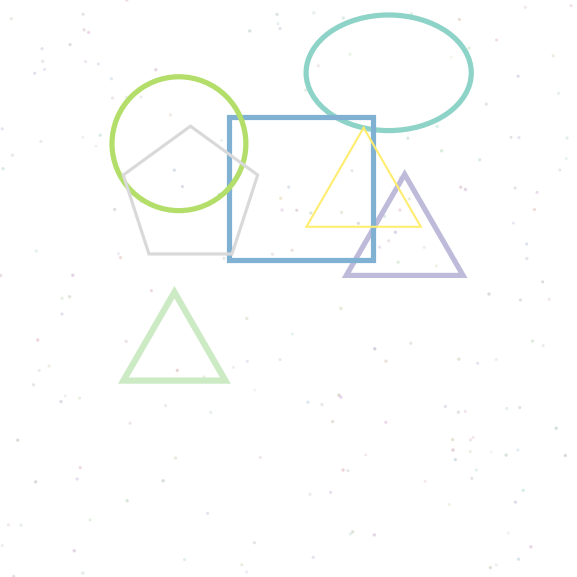[{"shape": "oval", "thickness": 2.5, "radius": 0.71, "center": [0.673, 0.873]}, {"shape": "triangle", "thickness": 2.5, "radius": 0.58, "center": [0.701, 0.581]}, {"shape": "square", "thickness": 2.5, "radius": 0.62, "center": [0.521, 0.673]}, {"shape": "circle", "thickness": 2.5, "radius": 0.58, "center": [0.31, 0.75]}, {"shape": "pentagon", "thickness": 1.5, "radius": 0.61, "center": [0.33, 0.658]}, {"shape": "triangle", "thickness": 3, "radius": 0.51, "center": [0.302, 0.391]}, {"shape": "triangle", "thickness": 1, "radius": 0.57, "center": [0.63, 0.664]}]